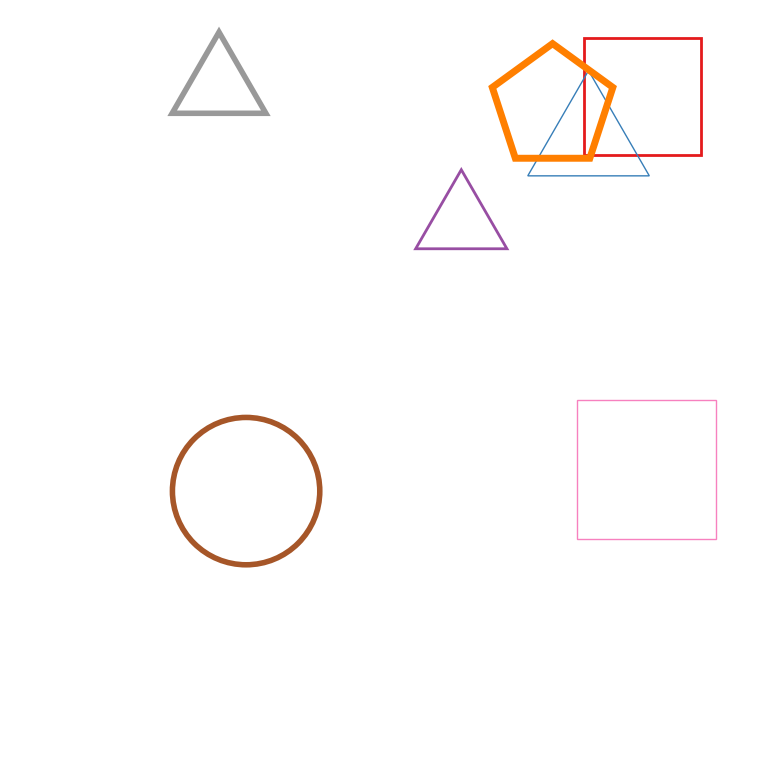[{"shape": "square", "thickness": 1, "radius": 0.38, "center": [0.834, 0.874]}, {"shape": "triangle", "thickness": 0.5, "radius": 0.46, "center": [0.764, 0.817]}, {"shape": "triangle", "thickness": 1, "radius": 0.34, "center": [0.599, 0.711]}, {"shape": "pentagon", "thickness": 2.5, "radius": 0.41, "center": [0.718, 0.861]}, {"shape": "circle", "thickness": 2, "radius": 0.48, "center": [0.32, 0.362]}, {"shape": "square", "thickness": 0.5, "radius": 0.45, "center": [0.839, 0.39]}, {"shape": "triangle", "thickness": 2, "radius": 0.35, "center": [0.284, 0.888]}]